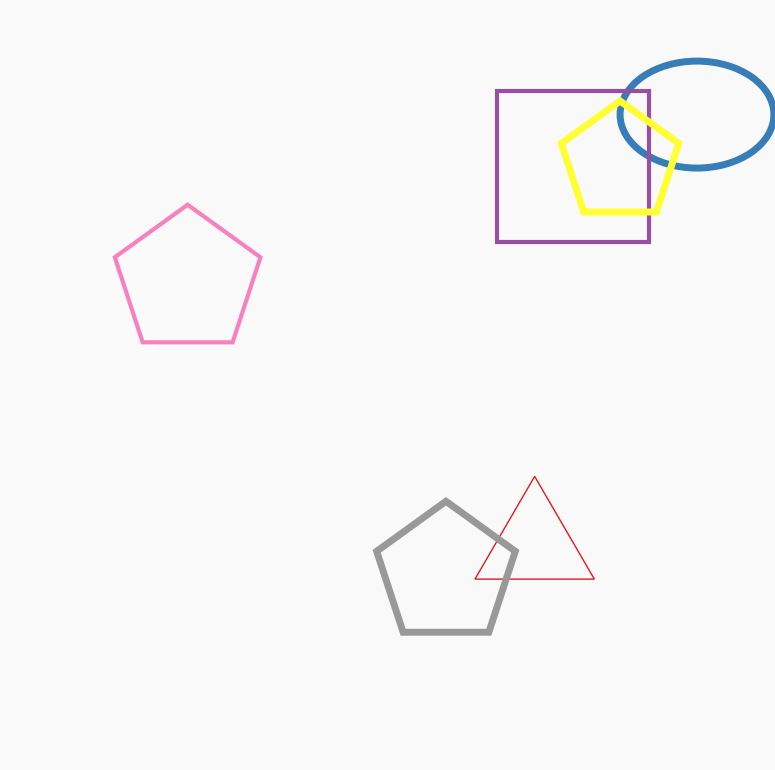[{"shape": "triangle", "thickness": 0.5, "radius": 0.44, "center": [0.69, 0.292]}, {"shape": "oval", "thickness": 2.5, "radius": 0.5, "center": [0.899, 0.851]}, {"shape": "square", "thickness": 1.5, "radius": 0.49, "center": [0.739, 0.784]}, {"shape": "pentagon", "thickness": 2.5, "radius": 0.4, "center": [0.8, 0.789]}, {"shape": "pentagon", "thickness": 1.5, "radius": 0.49, "center": [0.242, 0.635]}, {"shape": "pentagon", "thickness": 2.5, "radius": 0.47, "center": [0.575, 0.255]}]